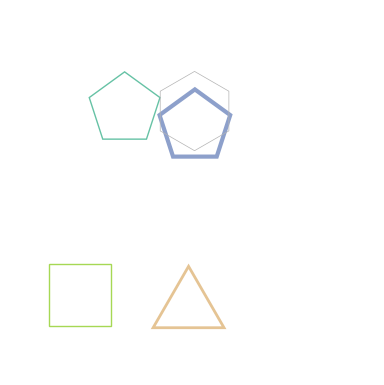[{"shape": "pentagon", "thickness": 1, "radius": 0.48, "center": [0.324, 0.717]}, {"shape": "pentagon", "thickness": 3, "radius": 0.48, "center": [0.506, 0.671]}, {"shape": "square", "thickness": 1, "radius": 0.4, "center": [0.208, 0.233]}, {"shape": "triangle", "thickness": 2, "radius": 0.53, "center": [0.49, 0.202]}, {"shape": "hexagon", "thickness": 0.5, "radius": 0.51, "center": [0.505, 0.712]}]